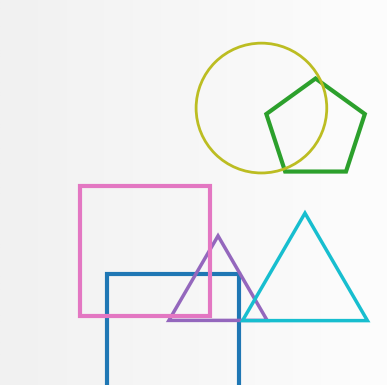[{"shape": "square", "thickness": 3, "radius": 0.85, "center": [0.446, 0.118]}, {"shape": "pentagon", "thickness": 3, "radius": 0.67, "center": [0.814, 0.663]}, {"shape": "triangle", "thickness": 2.5, "radius": 0.73, "center": [0.563, 0.241]}, {"shape": "square", "thickness": 3, "radius": 0.84, "center": [0.375, 0.349]}, {"shape": "circle", "thickness": 2, "radius": 0.84, "center": [0.675, 0.719]}, {"shape": "triangle", "thickness": 2.5, "radius": 0.93, "center": [0.787, 0.26]}]